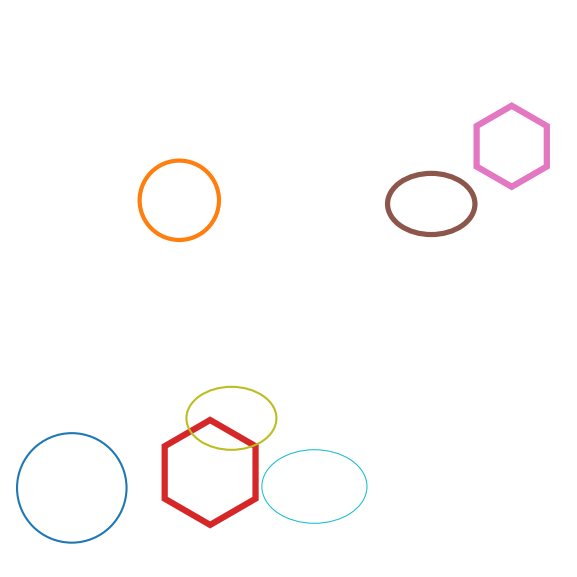[{"shape": "circle", "thickness": 1, "radius": 0.47, "center": [0.124, 0.154]}, {"shape": "circle", "thickness": 2, "radius": 0.34, "center": [0.31, 0.652]}, {"shape": "hexagon", "thickness": 3, "radius": 0.45, "center": [0.364, 0.181]}, {"shape": "oval", "thickness": 2.5, "radius": 0.38, "center": [0.747, 0.646]}, {"shape": "hexagon", "thickness": 3, "radius": 0.35, "center": [0.886, 0.746]}, {"shape": "oval", "thickness": 1, "radius": 0.39, "center": [0.401, 0.275]}, {"shape": "oval", "thickness": 0.5, "radius": 0.46, "center": [0.544, 0.157]}]